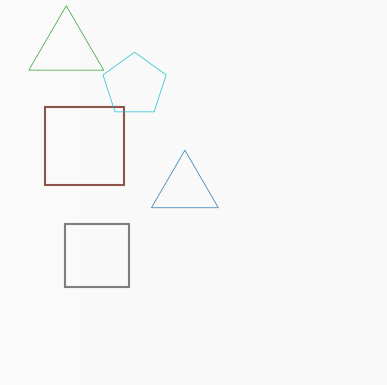[{"shape": "triangle", "thickness": 0.5, "radius": 0.5, "center": [0.477, 0.51]}, {"shape": "triangle", "thickness": 0.5, "radius": 0.56, "center": [0.171, 0.874]}, {"shape": "square", "thickness": 1.5, "radius": 0.51, "center": [0.219, 0.62]}, {"shape": "square", "thickness": 1.5, "radius": 0.41, "center": [0.25, 0.337]}, {"shape": "pentagon", "thickness": 0.5, "radius": 0.43, "center": [0.347, 0.779]}]